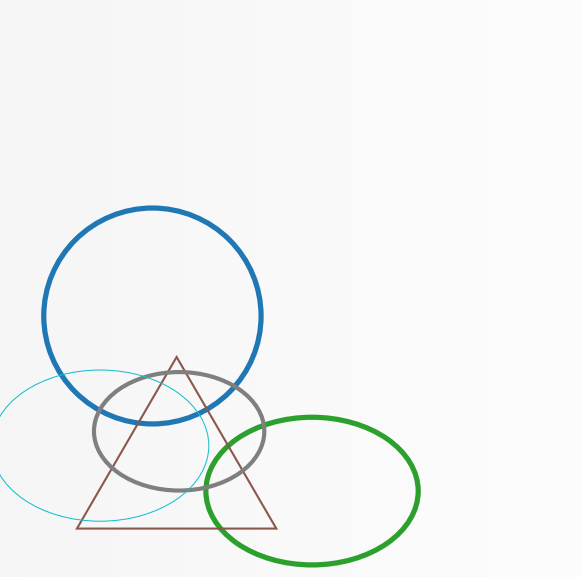[{"shape": "circle", "thickness": 2.5, "radius": 0.93, "center": [0.262, 0.452]}, {"shape": "oval", "thickness": 2.5, "radius": 0.91, "center": [0.537, 0.149]}, {"shape": "triangle", "thickness": 1, "radius": 0.99, "center": [0.304, 0.183]}, {"shape": "oval", "thickness": 2, "radius": 0.73, "center": [0.308, 0.252]}, {"shape": "oval", "thickness": 0.5, "radius": 0.94, "center": [0.172, 0.228]}]